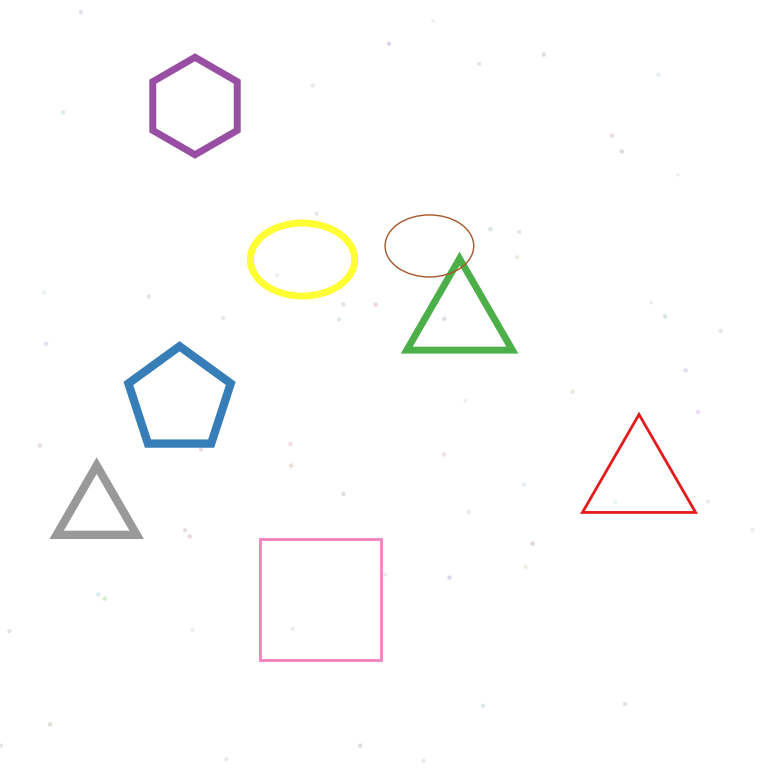[{"shape": "triangle", "thickness": 1, "radius": 0.42, "center": [0.83, 0.377]}, {"shape": "pentagon", "thickness": 3, "radius": 0.35, "center": [0.233, 0.48]}, {"shape": "triangle", "thickness": 2.5, "radius": 0.4, "center": [0.597, 0.585]}, {"shape": "hexagon", "thickness": 2.5, "radius": 0.32, "center": [0.253, 0.862]}, {"shape": "oval", "thickness": 2.5, "radius": 0.34, "center": [0.393, 0.663]}, {"shape": "oval", "thickness": 0.5, "radius": 0.29, "center": [0.558, 0.681]}, {"shape": "square", "thickness": 1, "radius": 0.39, "center": [0.416, 0.222]}, {"shape": "triangle", "thickness": 3, "radius": 0.3, "center": [0.126, 0.335]}]